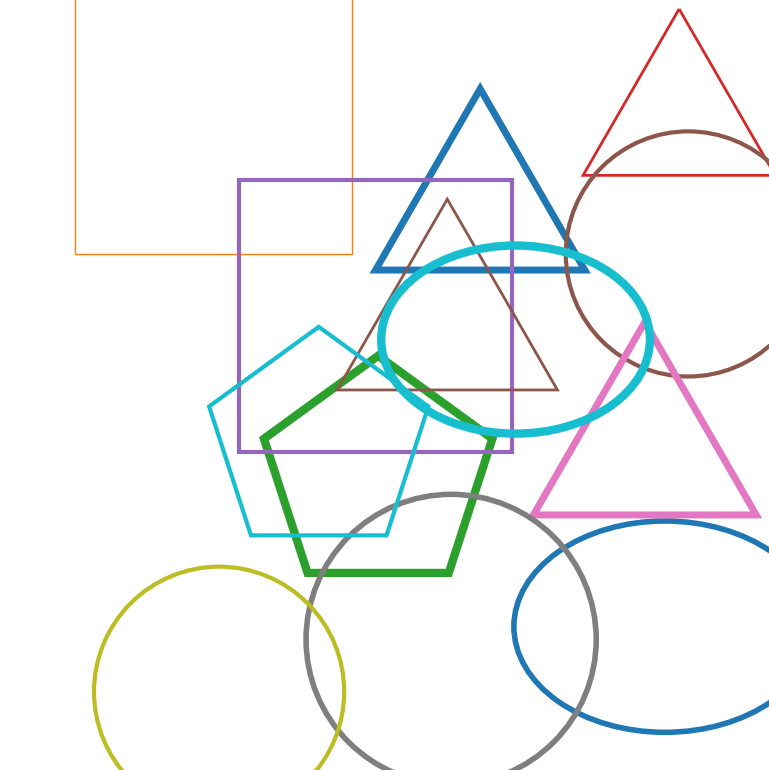[{"shape": "triangle", "thickness": 2.5, "radius": 0.78, "center": [0.624, 0.728]}, {"shape": "oval", "thickness": 2, "radius": 0.98, "center": [0.863, 0.186]}, {"shape": "square", "thickness": 0.5, "radius": 0.9, "center": [0.277, 0.849]}, {"shape": "pentagon", "thickness": 3, "radius": 0.78, "center": [0.491, 0.382]}, {"shape": "triangle", "thickness": 1, "radius": 0.72, "center": [0.882, 0.844]}, {"shape": "square", "thickness": 1.5, "radius": 0.88, "center": [0.488, 0.589]}, {"shape": "triangle", "thickness": 1, "radius": 0.83, "center": [0.581, 0.576]}, {"shape": "circle", "thickness": 1.5, "radius": 0.8, "center": [0.894, 0.67]}, {"shape": "triangle", "thickness": 2.5, "radius": 0.84, "center": [0.837, 0.415]}, {"shape": "circle", "thickness": 2, "radius": 0.94, "center": [0.586, 0.17]}, {"shape": "circle", "thickness": 1.5, "radius": 0.81, "center": [0.285, 0.102]}, {"shape": "pentagon", "thickness": 1.5, "radius": 0.75, "center": [0.414, 0.426]}, {"shape": "oval", "thickness": 3, "radius": 0.87, "center": [0.67, 0.559]}]